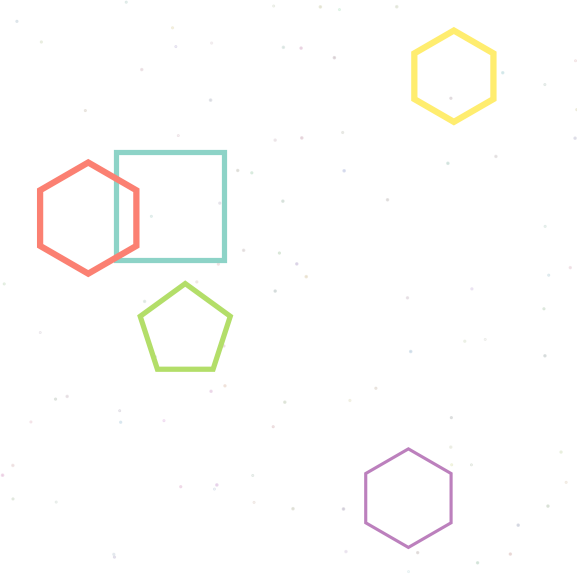[{"shape": "square", "thickness": 2.5, "radius": 0.47, "center": [0.294, 0.642]}, {"shape": "hexagon", "thickness": 3, "radius": 0.48, "center": [0.153, 0.622]}, {"shape": "pentagon", "thickness": 2.5, "radius": 0.41, "center": [0.321, 0.426]}, {"shape": "hexagon", "thickness": 1.5, "radius": 0.43, "center": [0.707, 0.137]}, {"shape": "hexagon", "thickness": 3, "radius": 0.4, "center": [0.786, 0.867]}]